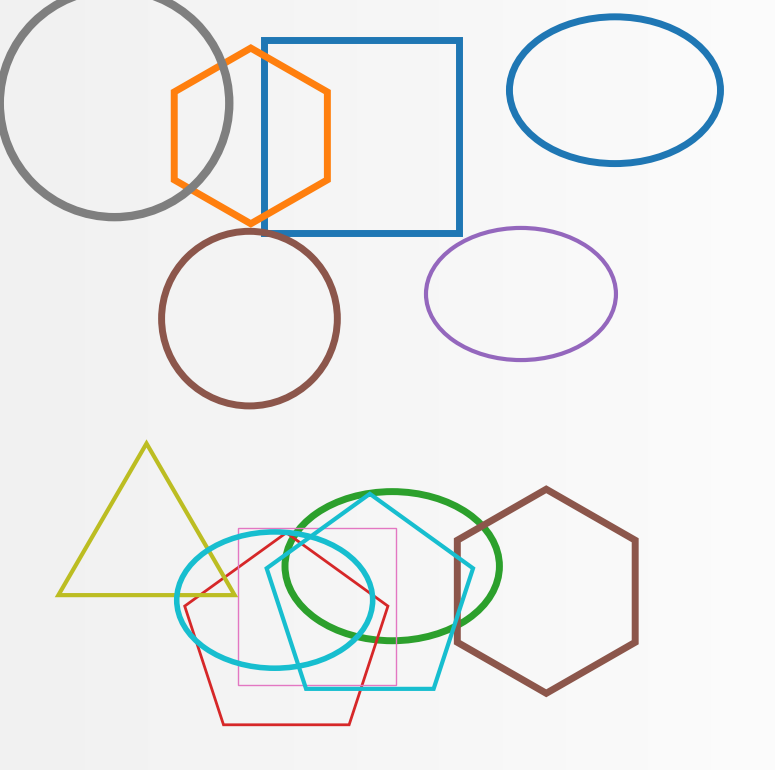[{"shape": "oval", "thickness": 2.5, "radius": 0.68, "center": [0.794, 0.883]}, {"shape": "square", "thickness": 2.5, "radius": 0.63, "center": [0.467, 0.823]}, {"shape": "hexagon", "thickness": 2.5, "radius": 0.57, "center": [0.324, 0.824]}, {"shape": "oval", "thickness": 2.5, "radius": 0.69, "center": [0.506, 0.265]}, {"shape": "pentagon", "thickness": 1, "radius": 0.69, "center": [0.369, 0.17]}, {"shape": "oval", "thickness": 1.5, "radius": 0.61, "center": [0.672, 0.618]}, {"shape": "hexagon", "thickness": 2.5, "radius": 0.66, "center": [0.705, 0.232]}, {"shape": "circle", "thickness": 2.5, "radius": 0.57, "center": [0.322, 0.586]}, {"shape": "square", "thickness": 0.5, "radius": 0.51, "center": [0.409, 0.212]}, {"shape": "circle", "thickness": 3, "radius": 0.74, "center": [0.148, 0.866]}, {"shape": "triangle", "thickness": 1.5, "radius": 0.66, "center": [0.189, 0.293]}, {"shape": "oval", "thickness": 2, "radius": 0.63, "center": [0.354, 0.221]}, {"shape": "pentagon", "thickness": 1.5, "radius": 0.7, "center": [0.477, 0.219]}]